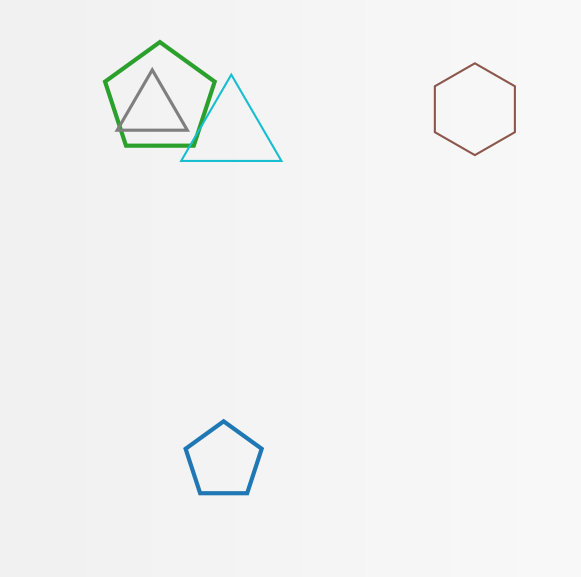[{"shape": "pentagon", "thickness": 2, "radius": 0.34, "center": [0.385, 0.201]}, {"shape": "pentagon", "thickness": 2, "radius": 0.5, "center": [0.275, 0.827]}, {"shape": "hexagon", "thickness": 1, "radius": 0.4, "center": [0.817, 0.81]}, {"shape": "triangle", "thickness": 1.5, "radius": 0.35, "center": [0.262, 0.808]}, {"shape": "triangle", "thickness": 1, "radius": 0.5, "center": [0.398, 0.77]}]